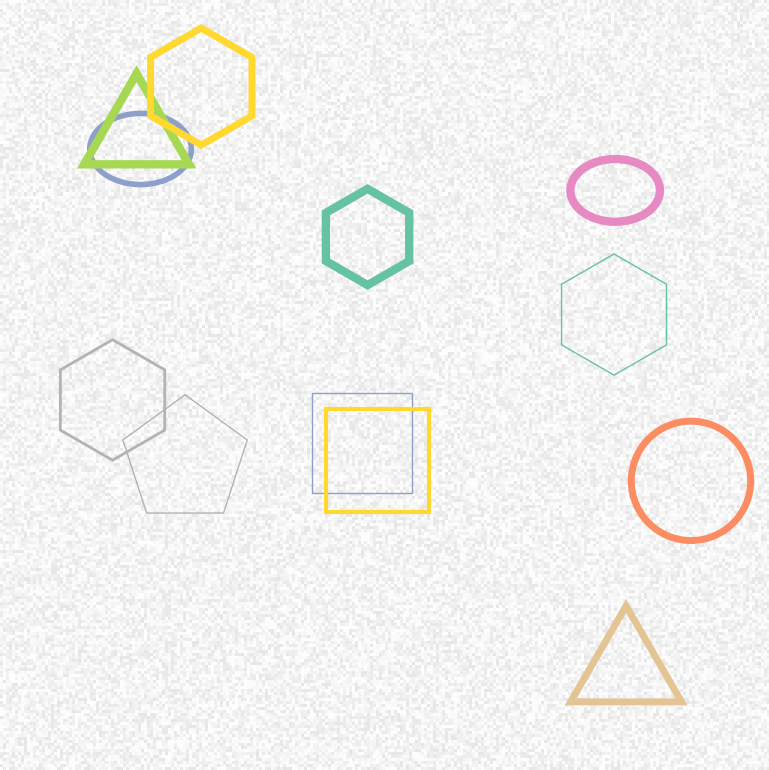[{"shape": "hexagon", "thickness": 3, "radius": 0.31, "center": [0.477, 0.692]}, {"shape": "hexagon", "thickness": 0.5, "radius": 0.39, "center": [0.797, 0.591]}, {"shape": "circle", "thickness": 2.5, "radius": 0.39, "center": [0.897, 0.376]}, {"shape": "oval", "thickness": 2, "radius": 0.33, "center": [0.183, 0.806]}, {"shape": "square", "thickness": 0.5, "radius": 0.33, "center": [0.47, 0.424]}, {"shape": "oval", "thickness": 3, "radius": 0.29, "center": [0.799, 0.753]}, {"shape": "triangle", "thickness": 3, "radius": 0.39, "center": [0.177, 0.826]}, {"shape": "hexagon", "thickness": 2.5, "radius": 0.38, "center": [0.261, 0.888]}, {"shape": "square", "thickness": 1.5, "radius": 0.33, "center": [0.49, 0.402]}, {"shape": "triangle", "thickness": 2.5, "radius": 0.42, "center": [0.813, 0.13]}, {"shape": "hexagon", "thickness": 1, "radius": 0.39, "center": [0.146, 0.481]}, {"shape": "pentagon", "thickness": 0.5, "radius": 0.42, "center": [0.24, 0.402]}]